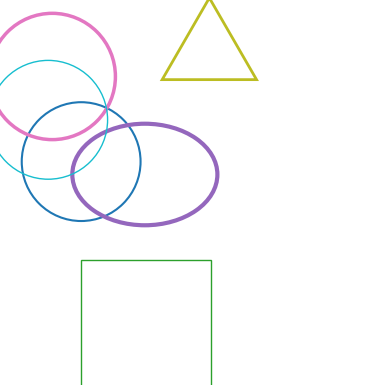[{"shape": "circle", "thickness": 1.5, "radius": 0.77, "center": [0.211, 0.58]}, {"shape": "square", "thickness": 1, "radius": 0.85, "center": [0.379, 0.157]}, {"shape": "oval", "thickness": 3, "radius": 0.94, "center": [0.376, 0.547]}, {"shape": "circle", "thickness": 2.5, "radius": 0.82, "center": [0.136, 0.801]}, {"shape": "triangle", "thickness": 2, "radius": 0.71, "center": [0.544, 0.864]}, {"shape": "circle", "thickness": 1, "radius": 0.77, "center": [0.125, 0.689]}]